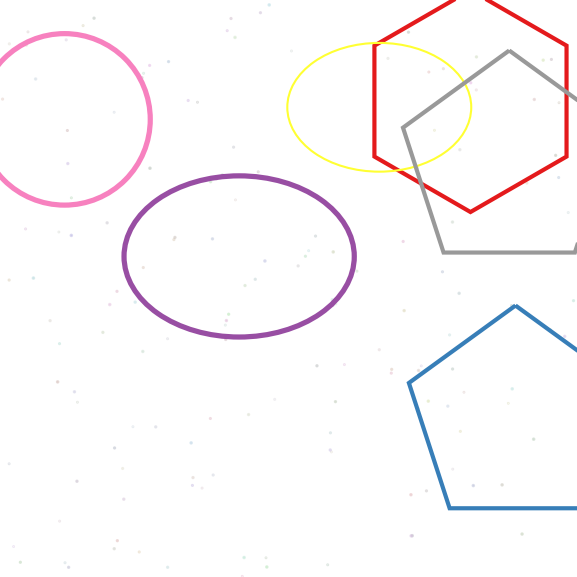[{"shape": "hexagon", "thickness": 2, "radius": 0.96, "center": [0.815, 0.824]}, {"shape": "pentagon", "thickness": 2, "radius": 0.97, "center": [0.893, 0.276]}, {"shape": "oval", "thickness": 2.5, "radius": 1.0, "center": [0.414, 0.555]}, {"shape": "oval", "thickness": 1, "radius": 0.8, "center": [0.657, 0.813]}, {"shape": "circle", "thickness": 2.5, "radius": 0.74, "center": [0.112, 0.792]}, {"shape": "pentagon", "thickness": 2, "radius": 0.97, "center": [0.882, 0.718]}]